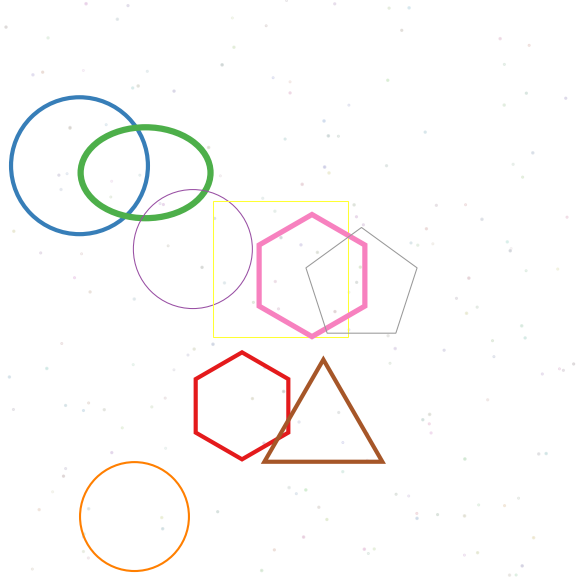[{"shape": "hexagon", "thickness": 2, "radius": 0.46, "center": [0.419, 0.296]}, {"shape": "circle", "thickness": 2, "radius": 0.59, "center": [0.138, 0.712]}, {"shape": "oval", "thickness": 3, "radius": 0.56, "center": [0.252, 0.7]}, {"shape": "circle", "thickness": 0.5, "radius": 0.52, "center": [0.334, 0.568]}, {"shape": "circle", "thickness": 1, "radius": 0.47, "center": [0.233, 0.105]}, {"shape": "square", "thickness": 0.5, "radius": 0.59, "center": [0.486, 0.533]}, {"shape": "triangle", "thickness": 2, "radius": 0.59, "center": [0.56, 0.259]}, {"shape": "hexagon", "thickness": 2.5, "radius": 0.53, "center": [0.54, 0.522]}, {"shape": "pentagon", "thickness": 0.5, "radius": 0.51, "center": [0.626, 0.504]}]